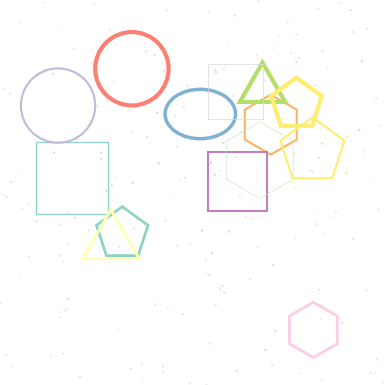[{"shape": "square", "thickness": 1, "radius": 0.47, "center": [0.187, 0.538]}, {"shape": "pentagon", "thickness": 2, "radius": 0.35, "center": [0.318, 0.393]}, {"shape": "triangle", "thickness": 2, "radius": 0.42, "center": [0.288, 0.371]}, {"shape": "circle", "thickness": 1.5, "radius": 0.48, "center": [0.151, 0.726]}, {"shape": "circle", "thickness": 3, "radius": 0.48, "center": [0.343, 0.821]}, {"shape": "oval", "thickness": 2.5, "radius": 0.46, "center": [0.52, 0.704]}, {"shape": "hexagon", "thickness": 1.5, "radius": 0.39, "center": [0.703, 0.676]}, {"shape": "triangle", "thickness": 3, "radius": 0.34, "center": [0.682, 0.769]}, {"shape": "hexagon", "thickness": 2, "radius": 0.36, "center": [0.814, 0.143]}, {"shape": "square", "thickness": 0.5, "radius": 0.36, "center": [0.613, 0.763]}, {"shape": "square", "thickness": 1.5, "radius": 0.38, "center": [0.617, 0.528]}, {"shape": "hexagon", "thickness": 0.5, "radius": 0.5, "center": [0.675, 0.584]}, {"shape": "pentagon", "thickness": 1.5, "radius": 0.44, "center": [0.812, 0.608]}, {"shape": "pentagon", "thickness": 3, "radius": 0.35, "center": [0.77, 0.729]}]